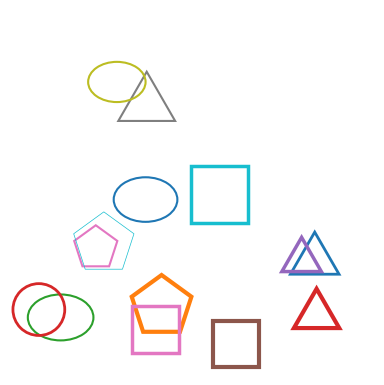[{"shape": "triangle", "thickness": 2, "radius": 0.36, "center": [0.817, 0.324]}, {"shape": "oval", "thickness": 1.5, "radius": 0.41, "center": [0.378, 0.482]}, {"shape": "pentagon", "thickness": 3, "radius": 0.41, "center": [0.42, 0.204]}, {"shape": "oval", "thickness": 1.5, "radius": 0.43, "center": [0.157, 0.175]}, {"shape": "circle", "thickness": 2, "radius": 0.34, "center": [0.101, 0.196]}, {"shape": "triangle", "thickness": 3, "radius": 0.34, "center": [0.822, 0.182]}, {"shape": "triangle", "thickness": 2.5, "radius": 0.3, "center": [0.783, 0.324]}, {"shape": "square", "thickness": 3, "radius": 0.3, "center": [0.614, 0.106]}, {"shape": "pentagon", "thickness": 1.5, "radius": 0.29, "center": [0.249, 0.356]}, {"shape": "square", "thickness": 2.5, "radius": 0.31, "center": [0.403, 0.145]}, {"shape": "triangle", "thickness": 1.5, "radius": 0.43, "center": [0.381, 0.728]}, {"shape": "oval", "thickness": 1.5, "radius": 0.37, "center": [0.304, 0.787]}, {"shape": "square", "thickness": 2.5, "radius": 0.37, "center": [0.57, 0.495]}, {"shape": "pentagon", "thickness": 0.5, "radius": 0.41, "center": [0.27, 0.367]}]